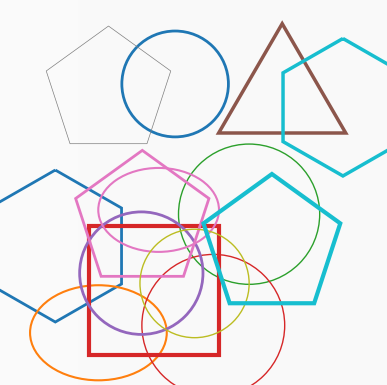[{"shape": "circle", "thickness": 2, "radius": 0.69, "center": [0.452, 0.782]}, {"shape": "hexagon", "thickness": 2, "radius": 0.99, "center": [0.143, 0.361]}, {"shape": "oval", "thickness": 1.5, "radius": 0.88, "center": [0.254, 0.136]}, {"shape": "circle", "thickness": 1, "radius": 0.91, "center": [0.643, 0.444]}, {"shape": "square", "thickness": 3, "radius": 0.84, "center": [0.398, 0.245]}, {"shape": "circle", "thickness": 1, "radius": 0.92, "center": [0.55, 0.155]}, {"shape": "circle", "thickness": 2, "radius": 0.8, "center": [0.365, 0.291]}, {"shape": "triangle", "thickness": 2.5, "radius": 0.95, "center": [0.728, 0.749]}, {"shape": "pentagon", "thickness": 2, "radius": 0.9, "center": [0.367, 0.429]}, {"shape": "oval", "thickness": 1.5, "radius": 0.78, "center": [0.409, 0.455]}, {"shape": "pentagon", "thickness": 0.5, "radius": 0.84, "center": [0.28, 0.763]}, {"shape": "circle", "thickness": 1, "radius": 0.7, "center": [0.502, 0.264]}, {"shape": "hexagon", "thickness": 2.5, "radius": 0.89, "center": [0.885, 0.721]}, {"shape": "pentagon", "thickness": 3, "radius": 0.93, "center": [0.702, 0.362]}]